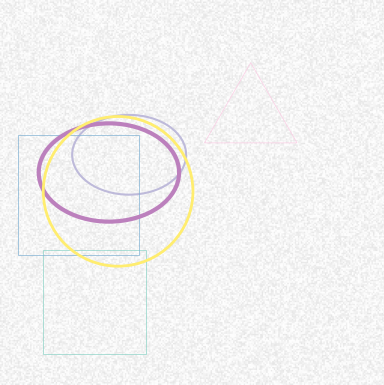[{"shape": "square", "thickness": 0.5, "radius": 0.67, "center": [0.246, 0.215]}, {"shape": "oval", "thickness": 1.5, "radius": 0.74, "center": [0.335, 0.598]}, {"shape": "square", "thickness": 0.5, "radius": 0.78, "center": [0.204, 0.493]}, {"shape": "triangle", "thickness": 0.5, "radius": 0.69, "center": [0.651, 0.698]}, {"shape": "oval", "thickness": 3, "radius": 0.91, "center": [0.283, 0.552]}, {"shape": "circle", "thickness": 2, "radius": 0.97, "center": [0.307, 0.503]}]